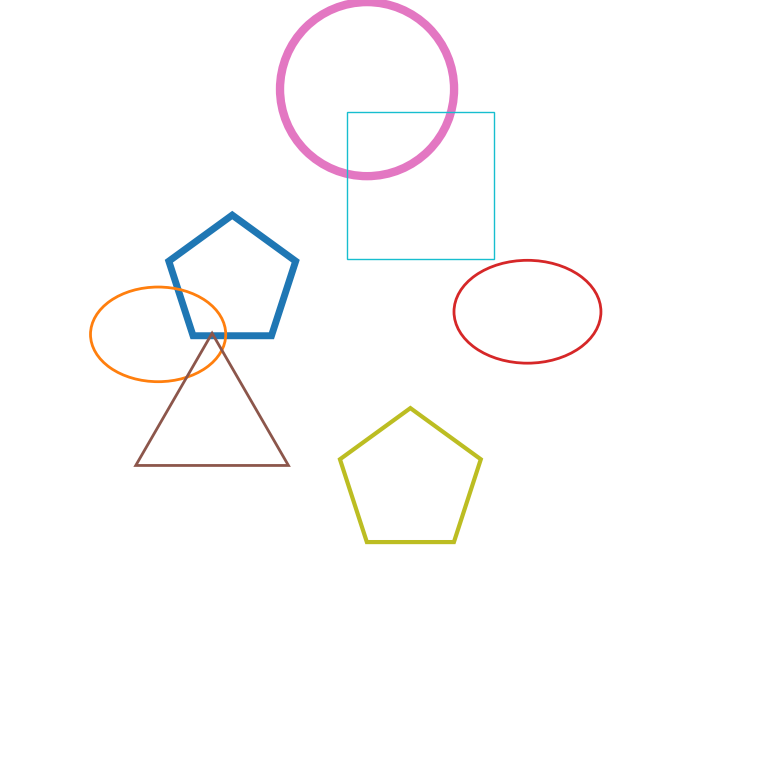[{"shape": "pentagon", "thickness": 2.5, "radius": 0.43, "center": [0.302, 0.634]}, {"shape": "oval", "thickness": 1, "radius": 0.44, "center": [0.205, 0.566]}, {"shape": "oval", "thickness": 1, "radius": 0.48, "center": [0.685, 0.595]}, {"shape": "triangle", "thickness": 1, "radius": 0.57, "center": [0.275, 0.453]}, {"shape": "circle", "thickness": 3, "radius": 0.57, "center": [0.477, 0.884]}, {"shape": "pentagon", "thickness": 1.5, "radius": 0.48, "center": [0.533, 0.374]}, {"shape": "square", "thickness": 0.5, "radius": 0.48, "center": [0.546, 0.759]}]